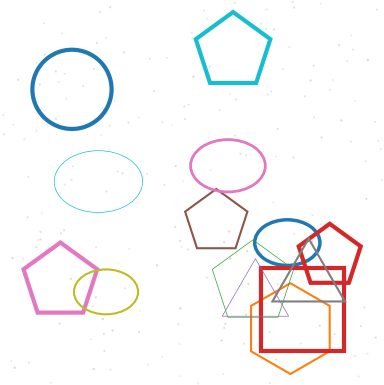[{"shape": "oval", "thickness": 2.5, "radius": 0.42, "center": [0.746, 0.37]}, {"shape": "circle", "thickness": 3, "radius": 0.51, "center": [0.187, 0.768]}, {"shape": "hexagon", "thickness": 1.5, "radius": 0.59, "center": [0.754, 0.146]}, {"shape": "pentagon", "thickness": 0.5, "radius": 0.56, "center": [0.657, 0.266]}, {"shape": "pentagon", "thickness": 3, "radius": 0.42, "center": [0.856, 0.334]}, {"shape": "square", "thickness": 3, "radius": 0.54, "center": [0.785, 0.196]}, {"shape": "triangle", "thickness": 0.5, "radius": 0.5, "center": [0.664, 0.228]}, {"shape": "pentagon", "thickness": 1.5, "radius": 0.43, "center": [0.562, 0.424]}, {"shape": "pentagon", "thickness": 3, "radius": 0.5, "center": [0.157, 0.269]}, {"shape": "oval", "thickness": 2, "radius": 0.49, "center": [0.592, 0.569]}, {"shape": "triangle", "thickness": 1.5, "radius": 0.54, "center": [0.802, 0.271]}, {"shape": "oval", "thickness": 1.5, "radius": 0.42, "center": [0.275, 0.242]}, {"shape": "pentagon", "thickness": 3, "radius": 0.51, "center": [0.605, 0.867]}, {"shape": "oval", "thickness": 0.5, "radius": 0.57, "center": [0.256, 0.528]}]